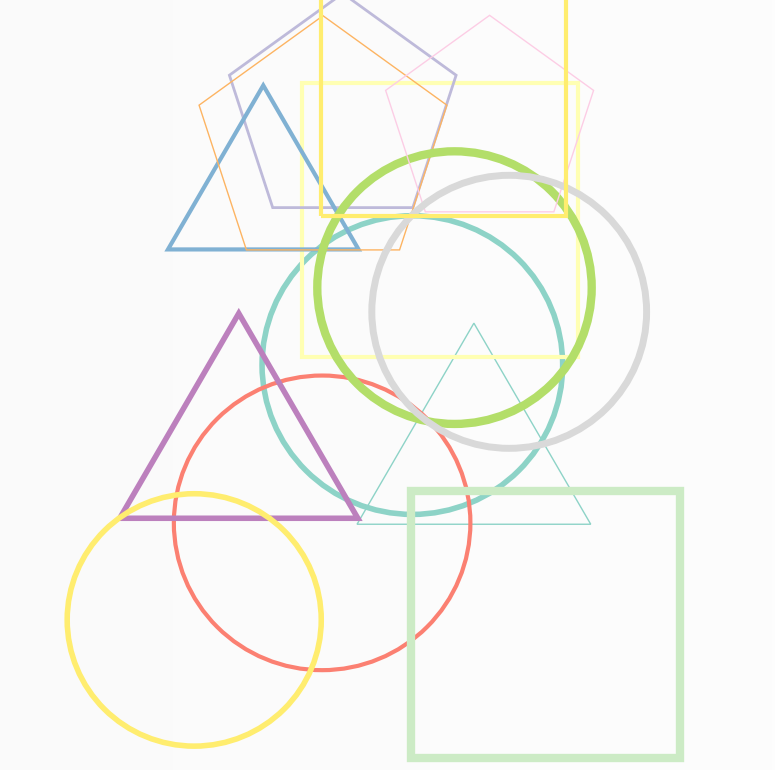[{"shape": "circle", "thickness": 2, "radius": 0.97, "center": [0.532, 0.526]}, {"shape": "triangle", "thickness": 0.5, "radius": 0.87, "center": [0.611, 0.406]}, {"shape": "square", "thickness": 1.5, "radius": 0.89, "center": [0.568, 0.714]}, {"shape": "pentagon", "thickness": 1, "radius": 0.77, "center": [0.442, 0.855]}, {"shape": "circle", "thickness": 1.5, "radius": 0.96, "center": [0.416, 0.321]}, {"shape": "triangle", "thickness": 1.5, "radius": 0.71, "center": [0.34, 0.747]}, {"shape": "pentagon", "thickness": 0.5, "radius": 0.84, "center": [0.417, 0.811]}, {"shape": "circle", "thickness": 3, "radius": 0.89, "center": [0.586, 0.626]}, {"shape": "pentagon", "thickness": 0.5, "radius": 0.71, "center": [0.632, 0.839]}, {"shape": "circle", "thickness": 2.5, "radius": 0.89, "center": [0.657, 0.595]}, {"shape": "triangle", "thickness": 2, "radius": 0.89, "center": [0.308, 0.416]}, {"shape": "square", "thickness": 3, "radius": 0.87, "center": [0.704, 0.189]}, {"shape": "circle", "thickness": 2, "radius": 0.82, "center": [0.251, 0.195]}, {"shape": "square", "thickness": 1.5, "radius": 0.79, "center": [0.572, 0.878]}]